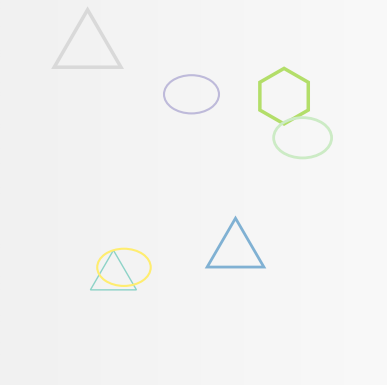[{"shape": "triangle", "thickness": 1, "radius": 0.34, "center": [0.293, 0.281]}, {"shape": "oval", "thickness": 1.5, "radius": 0.35, "center": [0.494, 0.755]}, {"shape": "triangle", "thickness": 2, "radius": 0.42, "center": [0.608, 0.349]}, {"shape": "hexagon", "thickness": 2.5, "radius": 0.36, "center": [0.733, 0.75]}, {"shape": "triangle", "thickness": 2.5, "radius": 0.5, "center": [0.226, 0.875]}, {"shape": "oval", "thickness": 2, "radius": 0.37, "center": [0.781, 0.642]}, {"shape": "oval", "thickness": 1.5, "radius": 0.35, "center": [0.32, 0.306]}]